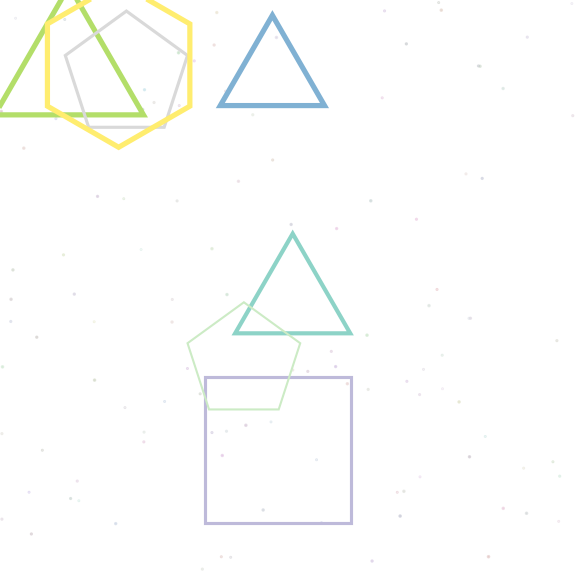[{"shape": "triangle", "thickness": 2, "radius": 0.58, "center": [0.507, 0.479]}, {"shape": "square", "thickness": 1.5, "radius": 0.63, "center": [0.482, 0.22]}, {"shape": "triangle", "thickness": 2.5, "radius": 0.52, "center": [0.472, 0.868]}, {"shape": "triangle", "thickness": 2.5, "radius": 0.74, "center": [0.12, 0.875]}, {"shape": "pentagon", "thickness": 1.5, "radius": 0.56, "center": [0.219, 0.869]}, {"shape": "pentagon", "thickness": 1, "radius": 0.51, "center": [0.422, 0.373]}, {"shape": "hexagon", "thickness": 2.5, "radius": 0.71, "center": [0.205, 0.887]}]